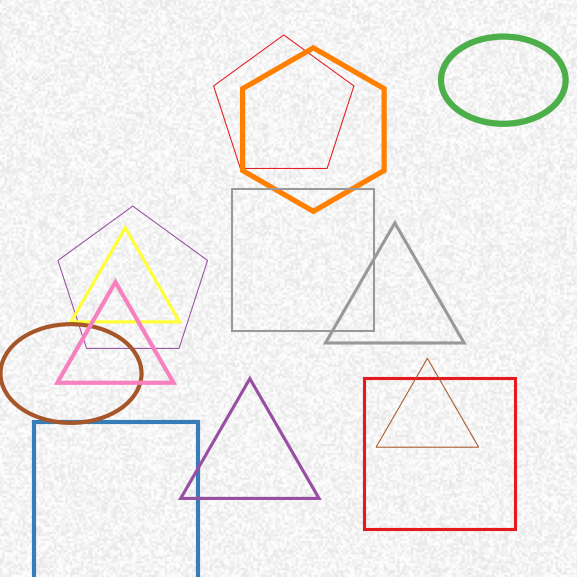[{"shape": "square", "thickness": 1.5, "radius": 0.65, "center": [0.762, 0.213]}, {"shape": "pentagon", "thickness": 0.5, "radius": 0.64, "center": [0.491, 0.811]}, {"shape": "square", "thickness": 2, "radius": 0.71, "center": [0.201, 0.126]}, {"shape": "oval", "thickness": 3, "radius": 0.54, "center": [0.872, 0.86]}, {"shape": "pentagon", "thickness": 0.5, "radius": 0.68, "center": [0.23, 0.506]}, {"shape": "triangle", "thickness": 1.5, "radius": 0.69, "center": [0.433, 0.205]}, {"shape": "hexagon", "thickness": 2.5, "radius": 0.71, "center": [0.543, 0.775]}, {"shape": "triangle", "thickness": 1.5, "radius": 0.54, "center": [0.217, 0.496]}, {"shape": "triangle", "thickness": 0.5, "radius": 0.51, "center": [0.74, 0.276]}, {"shape": "oval", "thickness": 2, "radius": 0.61, "center": [0.123, 0.352]}, {"shape": "triangle", "thickness": 2, "radius": 0.58, "center": [0.2, 0.394]}, {"shape": "triangle", "thickness": 1.5, "radius": 0.69, "center": [0.684, 0.475]}, {"shape": "square", "thickness": 1, "radius": 0.62, "center": [0.524, 0.549]}]